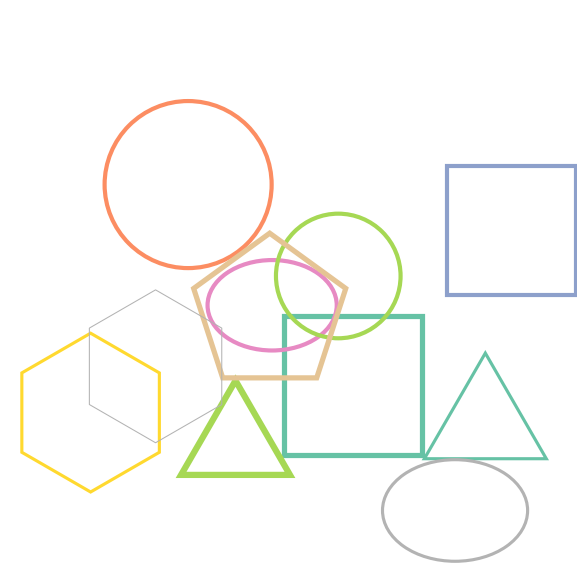[{"shape": "triangle", "thickness": 1.5, "radius": 0.61, "center": [0.84, 0.266]}, {"shape": "square", "thickness": 2.5, "radius": 0.6, "center": [0.611, 0.331]}, {"shape": "circle", "thickness": 2, "radius": 0.72, "center": [0.326, 0.68]}, {"shape": "square", "thickness": 2, "radius": 0.56, "center": [0.886, 0.6]}, {"shape": "oval", "thickness": 2, "radius": 0.56, "center": [0.471, 0.471]}, {"shape": "triangle", "thickness": 3, "radius": 0.54, "center": [0.408, 0.231]}, {"shape": "circle", "thickness": 2, "radius": 0.54, "center": [0.586, 0.521]}, {"shape": "hexagon", "thickness": 1.5, "radius": 0.69, "center": [0.157, 0.285]}, {"shape": "pentagon", "thickness": 2.5, "radius": 0.69, "center": [0.467, 0.457]}, {"shape": "oval", "thickness": 1.5, "radius": 0.63, "center": [0.788, 0.115]}, {"shape": "hexagon", "thickness": 0.5, "radius": 0.66, "center": [0.269, 0.365]}]